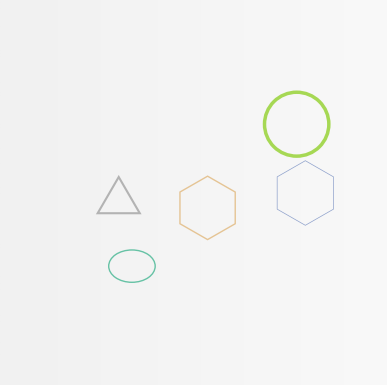[{"shape": "oval", "thickness": 1, "radius": 0.3, "center": [0.34, 0.309]}, {"shape": "hexagon", "thickness": 0.5, "radius": 0.42, "center": [0.788, 0.499]}, {"shape": "circle", "thickness": 2.5, "radius": 0.42, "center": [0.766, 0.677]}, {"shape": "hexagon", "thickness": 1, "radius": 0.41, "center": [0.536, 0.46]}, {"shape": "triangle", "thickness": 1.5, "radius": 0.31, "center": [0.306, 0.478]}]